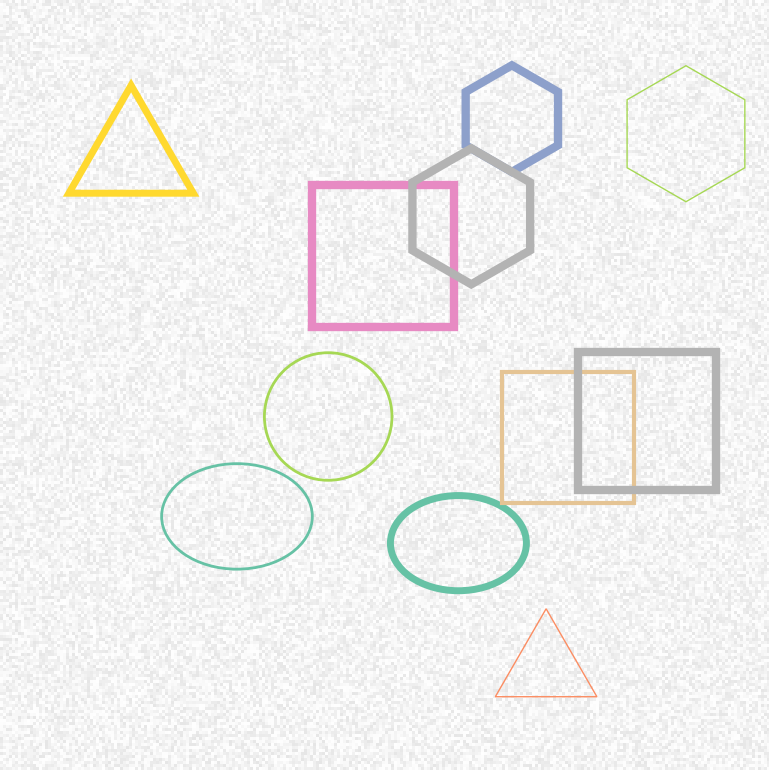[{"shape": "oval", "thickness": 1, "radius": 0.49, "center": [0.308, 0.329]}, {"shape": "oval", "thickness": 2.5, "radius": 0.44, "center": [0.595, 0.295]}, {"shape": "triangle", "thickness": 0.5, "radius": 0.38, "center": [0.709, 0.133]}, {"shape": "hexagon", "thickness": 3, "radius": 0.35, "center": [0.665, 0.846]}, {"shape": "square", "thickness": 3, "radius": 0.46, "center": [0.497, 0.668]}, {"shape": "hexagon", "thickness": 0.5, "radius": 0.44, "center": [0.891, 0.826]}, {"shape": "circle", "thickness": 1, "radius": 0.41, "center": [0.426, 0.459]}, {"shape": "triangle", "thickness": 2.5, "radius": 0.47, "center": [0.17, 0.796]}, {"shape": "square", "thickness": 1.5, "radius": 0.43, "center": [0.738, 0.432]}, {"shape": "hexagon", "thickness": 3, "radius": 0.44, "center": [0.612, 0.719]}, {"shape": "square", "thickness": 3, "radius": 0.45, "center": [0.84, 0.453]}]